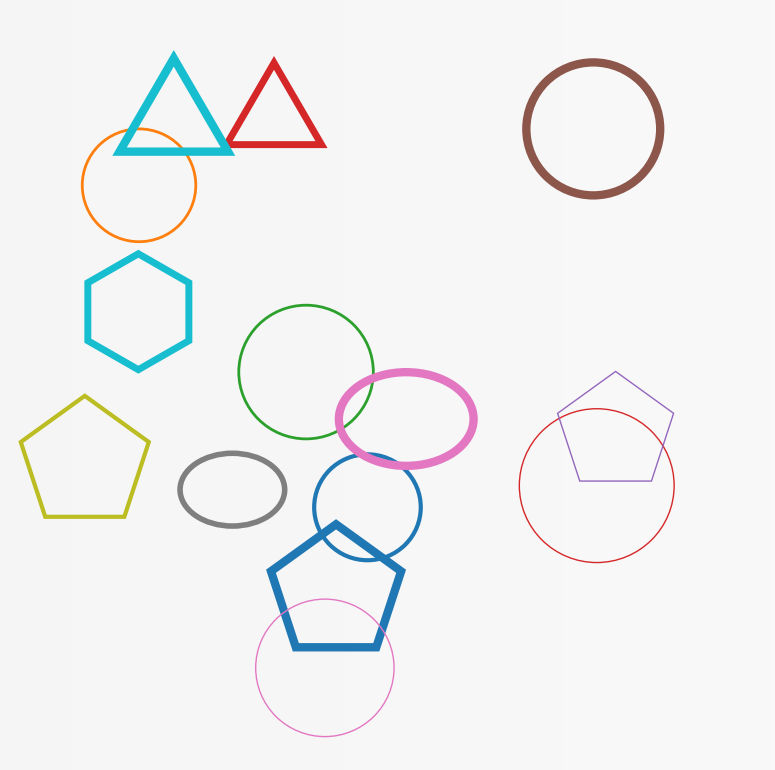[{"shape": "circle", "thickness": 1.5, "radius": 0.34, "center": [0.474, 0.341]}, {"shape": "pentagon", "thickness": 3, "radius": 0.44, "center": [0.434, 0.231]}, {"shape": "circle", "thickness": 1, "radius": 0.37, "center": [0.179, 0.759]}, {"shape": "circle", "thickness": 1, "radius": 0.43, "center": [0.395, 0.517]}, {"shape": "circle", "thickness": 0.5, "radius": 0.5, "center": [0.77, 0.369]}, {"shape": "triangle", "thickness": 2.5, "radius": 0.35, "center": [0.354, 0.848]}, {"shape": "pentagon", "thickness": 0.5, "radius": 0.39, "center": [0.794, 0.439]}, {"shape": "circle", "thickness": 3, "radius": 0.43, "center": [0.766, 0.833]}, {"shape": "oval", "thickness": 3, "radius": 0.43, "center": [0.524, 0.456]}, {"shape": "circle", "thickness": 0.5, "radius": 0.45, "center": [0.419, 0.133]}, {"shape": "oval", "thickness": 2, "radius": 0.34, "center": [0.3, 0.364]}, {"shape": "pentagon", "thickness": 1.5, "radius": 0.43, "center": [0.109, 0.399]}, {"shape": "triangle", "thickness": 3, "radius": 0.4, "center": [0.224, 0.843]}, {"shape": "hexagon", "thickness": 2.5, "radius": 0.38, "center": [0.179, 0.595]}]